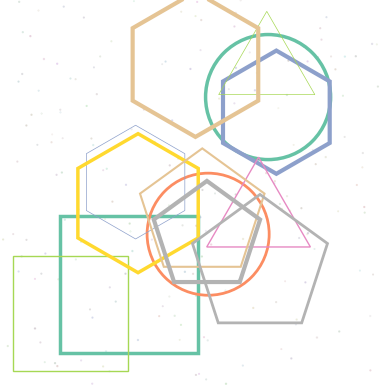[{"shape": "square", "thickness": 2.5, "radius": 0.89, "center": [0.336, 0.261]}, {"shape": "circle", "thickness": 2.5, "radius": 0.81, "center": [0.696, 0.748]}, {"shape": "circle", "thickness": 2, "radius": 0.79, "center": [0.541, 0.392]}, {"shape": "hexagon", "thickness": 0.5, "radius": 0.74, "center": [0.352, 0.527]}, {"shape": "hexagon", "thickness": 3, "radius": 0.8, "center": [0.718, 0.709]}, {"shape": "triangle", "thickness": 1, "radius": 0.78, "center": [0.672, 0.436]}, {"shape": "square", "thickness": 1, "radius": 0.75, "center": [0.183, 0.185]}, {"shape": "triangle", "thickness": 0.5, "radius": 0.72, "center": [0.693, 0.826]}, {"shape": "hexagon", "thickness": 2.5, "radius": 0.9, "center": [0.359, 0.472]}, {"shape": "pentagon", "thickness": 1.5, "radius": 0.85, "center": [0.525, 0.445]}, {"shape": "hexagon", "thickness": 3, "radius": 0.94, "center": [0.508, 0.833]}, {"shape": "pentagon", "thickness": 3, "radius": 0.73, "center": [0.537, 0.385]}, {"shape": "pentagon", "thickness": 2, "radius": 0.92, "center": [0.675, 0.311]}]